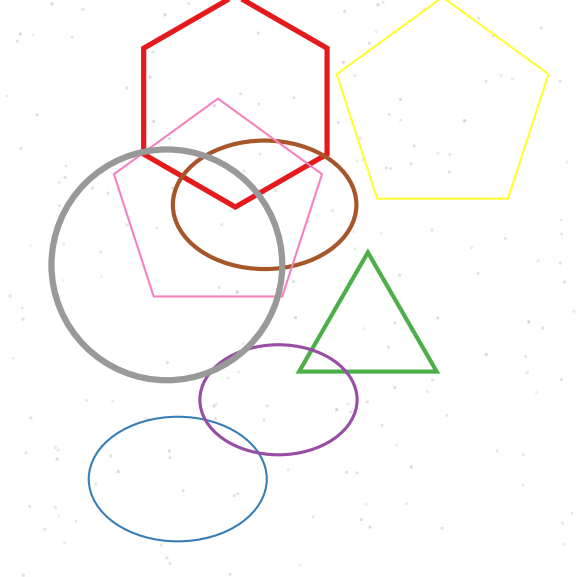[{"shape": "hexagon", "thickness": 2.5, "radius": 0.92, "center": [0.408, 0.824]}, {"shape": "oval", "thickness": 1, "radius": 0.77, "center": [0.308, 0.17]}, {"shape": "triangle", "thickness": 2, "radius": 0.69, "center": [0.637, 0.424]}, {"shape": "oval", "thickness": 1.5, "radius": 0.68, "center": [0.482, 0.307]}, {"shape": "pentagon", "thickness": 1, "radius": 0.96, "center": [0.766, 0.811]}, {"shape": "oval", "thickness": 2, "radius": 0.79, "center": [0.458, 0.644]}, {"shape": "pentagon", "thickness": 1, "radius": 0.95, "center": [0.377, 0.639]}, {"shape": "circle", "thickness": 3, "radius": 1.0, "center": [0.289, 0.541]}]